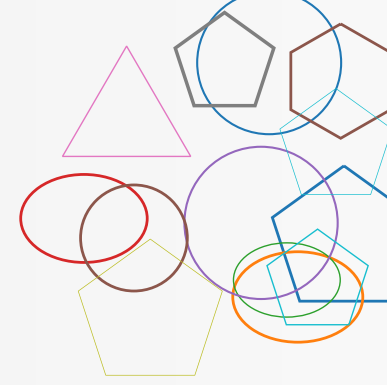[{"shape": "circle", "thickness": 1.5, "radius": 0.93, "center": [0.695, 0.837]}, {"shape": "pentagon", "thickness": 2, "radius": 0.97, "center": [0.888, 0.375]}, {"shape": "oval", "thickness": 2, "radius": 0.84, "center": [0.768, 0.229]}, {"shape": "oval", "thickness": 1, "radius": 0.69, "center": [0.74, 0.273]}, {"shape": "oval", "thickness": 2, "radius": 0.82, "center": [0.217, 0.433]}, {"shape": "circle", "thickness": 1.5, "radius": 0.99, "center": [0.674, 0.421]}, {"shape": "hexagon", "thickness": 2, "radius": 0.74, "center": [0.879, 0.789]}, {"shape": "circle", "thickness": 2, "radius": 0.69, "center": [0.346, 0.382]}, {"shape": "triangle", "thickness": 1, "radius": 0.96, "center": [0.327, 0.689]}, {"shape": "pentagon", "thickness": 2.5, "radius": 0.67, "center": [0.579, 0.834]}, {"shape": "pentagon", "thickness": 0.5, "radius": 0.98, "center": [0.388, 0.183]}, {"shape": "pentagon", "thickness": 0.5, "radius": 0.76, "center": [0.867, 0.618]}, {"shape": "pentagon", "thickness": 1, "radius": 0.69, "center": [0.82, 0.268]}]